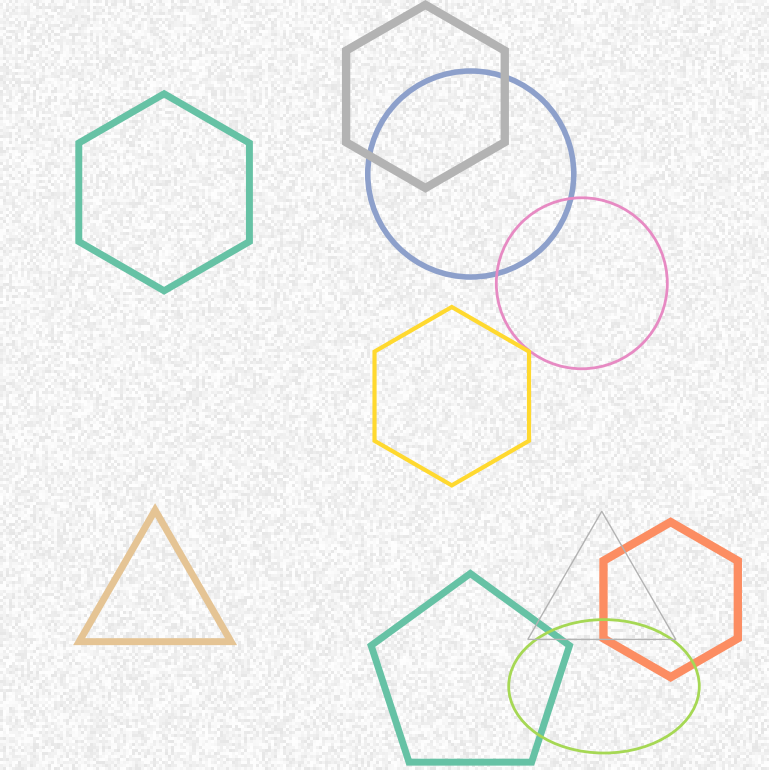[{"shape": "hexagon", "thickness": 2.5, "radius": 0.64, "center": [0.213, 0.75]}, {"shape": "pentagon", "thickness": 2.5, "radius": 0.68, "center": [0.611, 0.12]}, {"shape": "hexagon", "thickness": 3, "radius": 0.5, "center": [0.871, 0.221]}, {"shape": "circle", "thickness": 2, "radius": 0.67, "center": [0.611, 0.774]}, {"shape": "circle", "thickness": 1, "radius": 0.56, "center": [0.756, 0.632]}, {"shape": "oval", "thickness": 1, "radius": 0.62, "center": [0.784, 0.109]}, {"shape": "hexagon", "thickness": 1.5, "radius": 0.58, "center": [0.587, 0.485]}, {"shape": "triangle", "thickness": 2.5, "radius": 0.57, "center": [0.201, 0.224]}, {"shape": "triangle", "thickness": 0.5, "radius": 0.55, "center": [0.782, 0.225]}, {"shape": "hexagon", "thickness": 3, "radius": 0.59, "center": [0.553, 0.875]}]